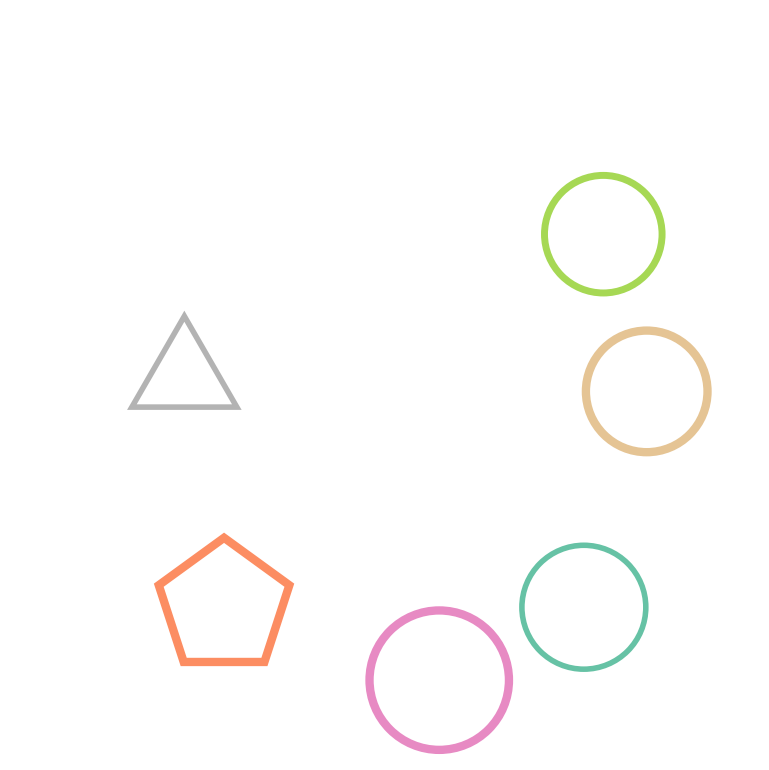[{"shape": "circle", "thickness": 2, "radius": 0.4, "center": [0.758, 0.211]}, {"shape": "pentagon", "thickness": 3, "radius": 0.45, "center": [0.291, 0.212]}, {"shape": "circle", "thickness": 3, "radius": 0.45, "center": [0.57, 0.117]}, {"shape": "circle", "thickness": 2.5, "radius": 0.38, "center": [0.783, 0.696]}, {"shape": "circle", "thickness": 3, "radius": 0.39, "center": [0.84, 0.492]}, {"shape": "triangle", "thickness": 2, "radius": 0.39, "center": [0.239, 0.511]}]